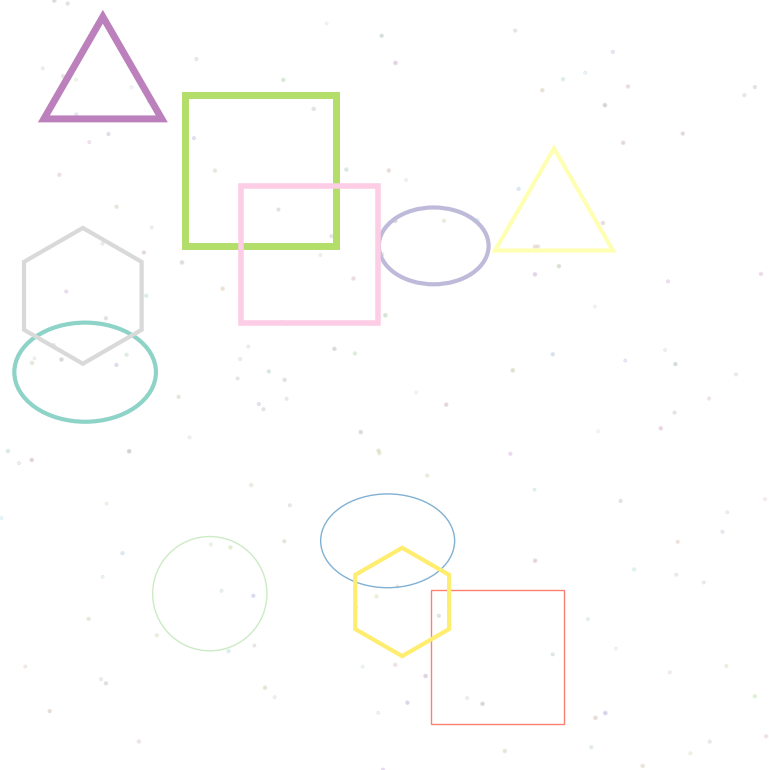[{"shape": "oval", "thickness": 1.5, "radius": 0.46, "center": [0.111, 0.517]}, {"shape": "triangle", "thickness": 1.5, "radius": 0.44, "center": [0.719, 0.719]}, {"shape": "oval", "thickness": 1.5, "radius": 0.36, "center": [0.563, 0.681]}, {"shape": "square", "thickness": 0.5, "radius": 0.43, "center": [0.646, 0.147]}, {"shape": "oval", "thickness": 0.5, "radius": 0.43, "center": [0.503, 0.298]}, {"shape": "square", "thickness": 2.5, "radius": 0.49, "center": [0.339, 0.779]}, {"shape": "square", "thickness": 2, "radius": 0.45, "center": [0.402, 0.67]}, {"shape": "hexagon", "thickness": 1.5, "radius": 0.44, "center": [0.108, 0.616]}, {"shape": "triangle", "thickness": 2.5, "radius": 0.44, "center": [0.134, 0.89]}, {"shape": "circle", "thickness": 0.5, "radius": 0.37, "center": [0.272, 0.229]}, {"shape": "hexagon", "thickness": 1.5, "radius": 0.35, "center": [0.522, 0.218]}]